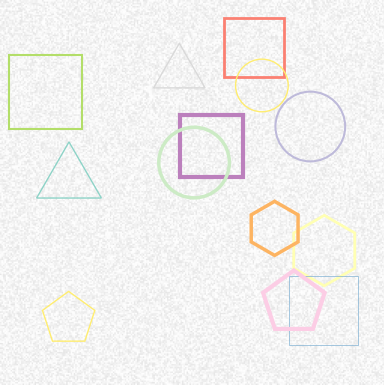[{"shape": "triangle", "thickness": 1, "radius": 0.49, "center": [0.179, 0.534]}, {"shape": "hexagon", "thickness": 2, "radius": 0.46, "center": [0.842, 0.349]}, {"shape": "circle", "thickness": 1.5, "radius": 0.45, "center": [0.806, 0.671]}, {"shape": "square", "thickness": 2, "radius": 0.39, "center": [0.659, 0.877]}, {"shape": "square", "thickness": 0.5, "radius": 0.45, "center": [0.841, 0.194]}, {"shape": "hexagon", "thickness": 2.5, "radius": 0.35, "center": [0.713, 0.407]}, {"shape": "square", "thickness": 1.5, "radius": 0.48, "center": [0.119, 0.761]}, {"shape": "pentagon", "thickness": 3, "radius": 0.42, "center": [0.763, 0.214]}, {"shape": "triangle", "thickness": 1, "radius": 0.39, "center": [0.466, 0.81]}, {"shape": "square", "thickness": 3, "radius": 0.41, "center": [0.549, 0.62]}, {"shape": "circle", "thickness": 2.5, "radius": 0.46, "center": [0.504, 0.578]}, {"shape": "pentagon", "thickness": 1, "radius": 0.36, "center": [0.178, 0.172]}, {"shape": "circle", "thickness": 1, "radius": 0.34, "center": [0.68, 0.778]}]